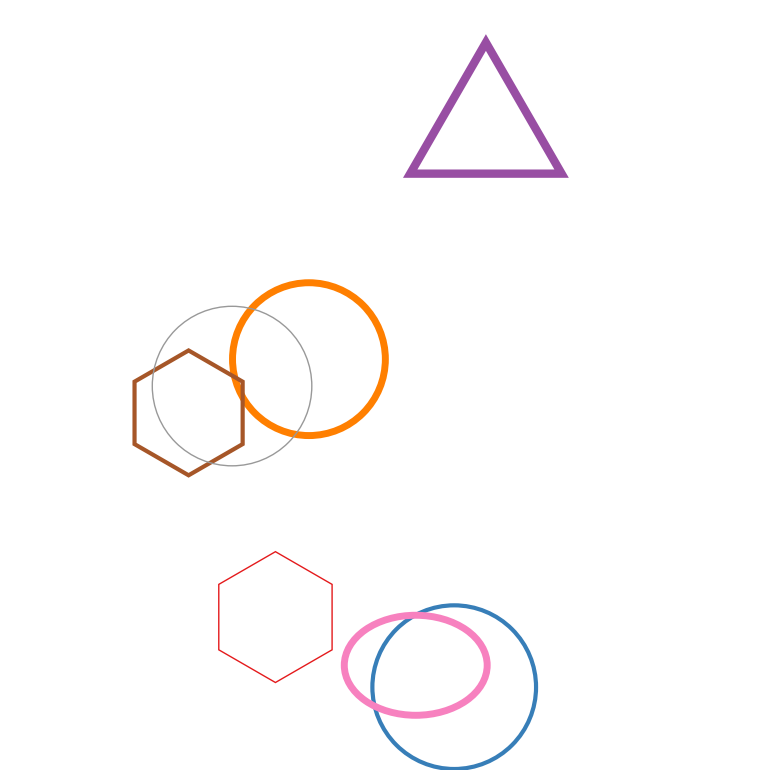[{"shape": "hexagon", "thickness": 0.5, "radius": 0.42, "center": [0.358, 0.199]}, {"shape": "circle", "thickness": 1.5, "radius": 0.53, "center": [0.59, 0.108]}, {"shape": "triangle", "thickness": 3, "radius": 0.57, "center": [0.631, 0.831]}, {"shape": "circle", "thickness": 2.5, "radius": 0.5, "center": [0.401, 0.534]}, {"shape": "hexagon", "thickness": 1.5, "radius": 0.41, "center": [0.245, 0.464]}, {"shape": "oval", "thickness": 2.5, "radius": 0.46, "center": [0.54, 0.136]}, {"shape": "circle", "thickness": 0.5, "radius": 0.52, "center": [0.301, 0.499]}]